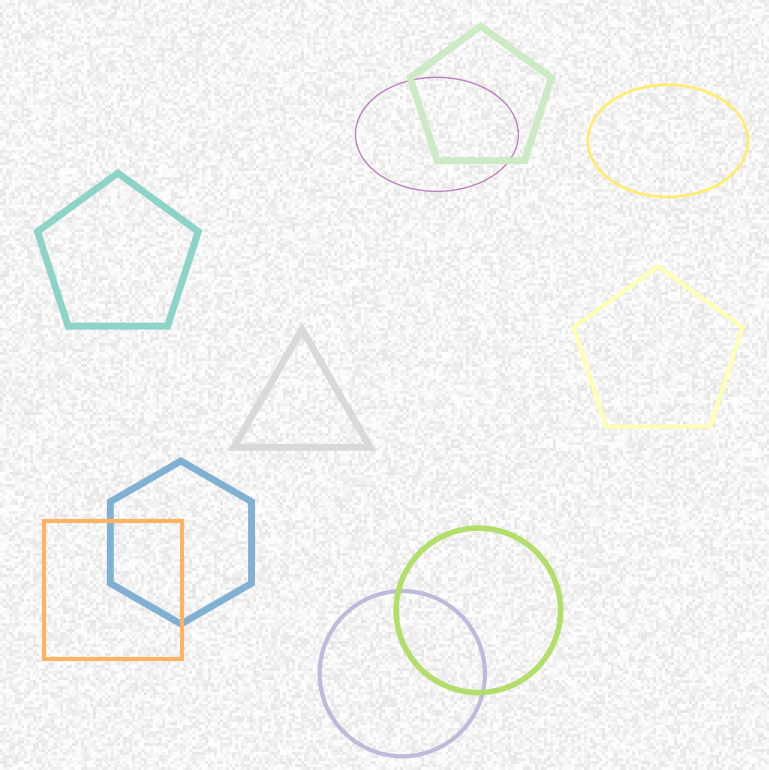[{"shape": "pentagon", "thickness": 2.5, "radius": 0.55, "center": [0.153, 0.665]}, {"shape": "pentagon", "thickness": 1.5, "radius": 0.58, "center": [0.855, 0.539]}, {"shape": "circle", "thickness": 1.5, "radius": 0.54, "center": [0.522, 0.125]}, {"shape": "hexagon", "thickness": 2.5, "radius": 0.53, "center": [0.235, 0.295]}, {"shape": "square", "thickness": 1.5, "radius": 0.45, "center": [0.147, 0.234]}, {"shape": "circle", "thickness": 2, "radius": 0.53, "center": [0.621, 0.207]}, {"shape": "triangle", "thickness": 2.5, "radius": 0.51, "center": [0.392, 0.47]}, {"shape": "oval", "thickness": 0.5, "radius": 0.53, "center": [0.567, 0.826]}, {"shape": "pentagon", "thickness": 2.5, "radius": 0.48, "center": [0.624, 0.869]}, {"shape": "oval", "thickness": 1, "radius": 0.52, "center": [0.867, 0.817]}]